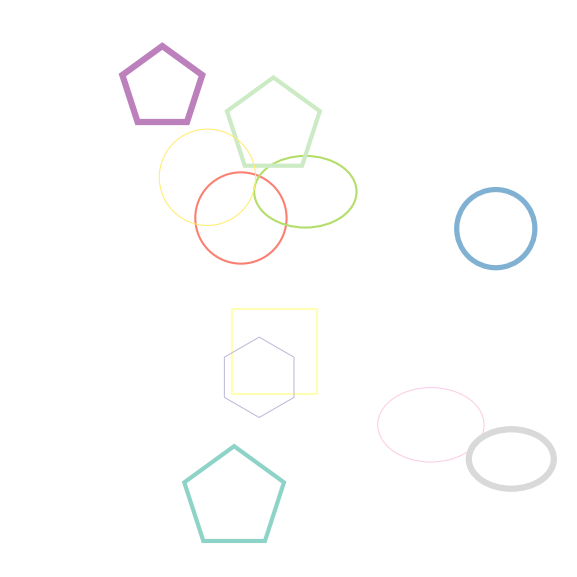[{"shape": "pentagon", "thickness": 2, "radius": 0.45, "center": [0.405, 0.136]}, {"shape": "square", "thickness": 1, "radius": 0.37, "center": [0.475, 0.39]}, {"shape": "hexagon", "thickness": 0.5, "radius": 0.35, "center": [0.449, 0.346]}, {"shape": "circle", "thickness": 1, "radius": 0.4, "center": [0.417, 0.622]}, {"shape": "circle", "thickness": 2.5, "radius": 0.34, "center": [0.859, 0.603]}, {"shape": "oval", "thickness": 1, "radius": 0.44, "center": [0.529, 0.667]}, {"shape": "oval", "thickness": 0.5, "radius": 0.46, "center": [0.746, 0.264]}, {"shape": "oval", "thickness": 3, "radius": 0.37, "center": [0.885, 0.204]}, {"shape": "pentagon", "thickness": 3, "radius": 0.36, "center": [0.281, 0.847]}, {"shape": "pentagon", "thickness": 2, "radius": 0.42, "center": [0.473, 0.781]}, {"shape": "circle", "thickness": 0.5, "radius": 0.42, "center": [0.359, 0.692]}]